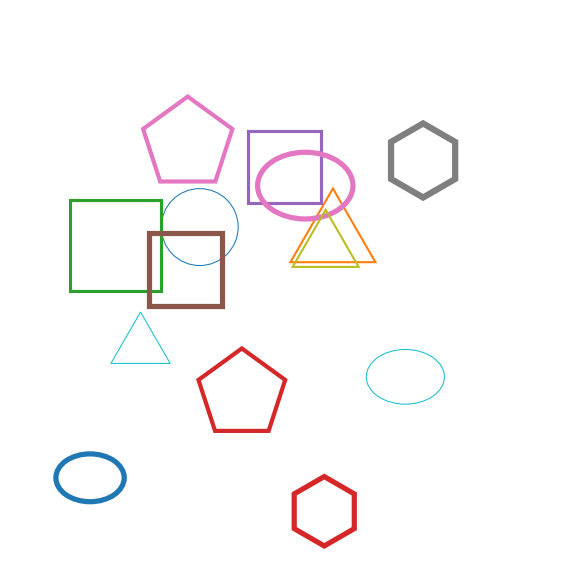[{"shape": "oval", "thickness": 2.5, "radius": 0.3, "center": [0.156, 0.172]}, {"shape": "circle", "thickness": 0.5, "radius": 0.33, "center": [0.346, 0.606]}, {"shape": "triangle", "thickness": 1, "radius": 0.43, "center": [0.576, 0.588]}, {"shape": "square", "thickness": 1.5, "radius": 0.39, "center": [0.2, 0.574]}, {"shape": "pentagon", "thickness": 2, "radius": 0.39, "center": [0.419, 0.317]}, {"shape": "hexagon", "thickness": 2.5, "radius": 0.3, "center": [0.561, 0.114]}, {"shape": "square", "thickness": 1.5, "radius": 0.31, "center": [0.493, 0.71]}, {"shape": "square", "thickness": 2.5, "radius": 0.32, "center": [0.321, 0.532]}, {"shape": "pentagon", "thickness": 2, "radius": 0.41, "center": [0.325, 0.751]}, {"shape": "oval", "thickness": 2.5, "radius": 0.41, "center": [0.529, 0.678]}, {"shape": "hexagon", "thickness": 3, "radius": 0.32, "center": [0.733, 0.721]}, {"shape": "triangle", "thickness": 1, "radius": 0.33, "center": [0.564, 0.57]}, {"shape": "oval", "thickness": 0.5, "radius": 0.34, "center": [0.702, 0.347]}, {"shape": "triangle", "thickness": 0.5, "radius": 0.3, "center": [0.243, 0.399]}]